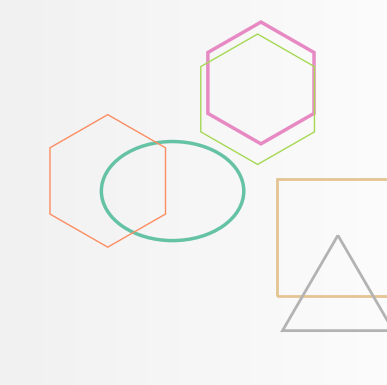[{"shape": "oval", "thickness": 2.5, "radius": 0.92, "center": [0.445, 0.504]}, {"shape": "hexagon", "thickness": 1, "radius": 0.86, "center": [0.278, 0.53]}, {"shape": "hexagon", "thickness": 2.5, "radius": 0.79, "center": [0.673, 0.785]}, {"shape": "hexagon", "thickness": 1, "radius": 0.85, "center": [0.665, 0.742]}, {"shape": "square", "thickness": 2, "radius": 0.76, "center": [0.869, 0.383]}, {"shape": "triangle", "thickness": 2, "radius": 0.83, "center": [0.872, 0.224]}]